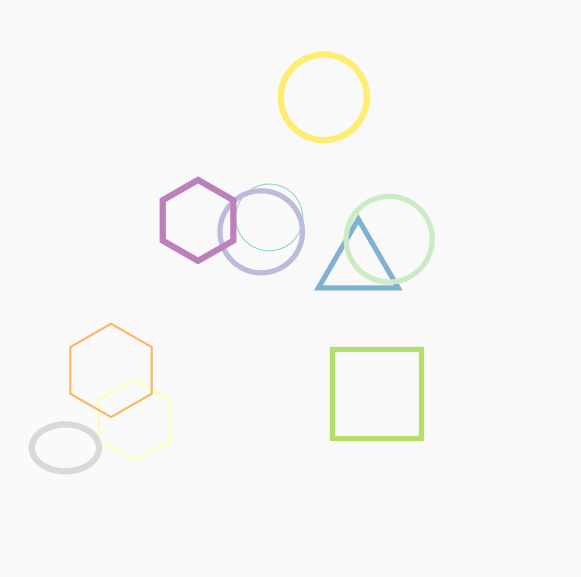[{"shape": "circle", "thickness": 0.5, "radius": 0.29, "center": [0.463, 0.623]}, {"shape": "hexagon", "thickness": 1, "radius": 0.35, "center": [0.231, 0.272]}, {"shape": "circle", "thickness": 2.5, "radius": 0.36, "center": [0.449, 0.598]}, {"shape": "triangle", "thickness": 2.5, "radius": 0.4, "center": [0.616, 0.54]}, {"shape": "hexagon", "thickness": 1, "radius": 0.4, "center": [0.191, 0.358]}, {"shape": "square", "thickness": 2.5, "radius": 0.39, "center": [0.648, 0.318]}, {"shape": "oval", "thickness": 3, "radius": 0.29, "center": [0.112, 0.224]}, {"shape": "hexagon", "thickness": 3, "radius": 0.35, "center": [0.341, 0.617]}, {"shape": "circle", "thickness": 2.5, "radius": 0.37, "center": [0.67, 0.585]}, {"shape": "circle", "thickness": 3, "radius": 0.37, "center": [0.557, 0.831]}]